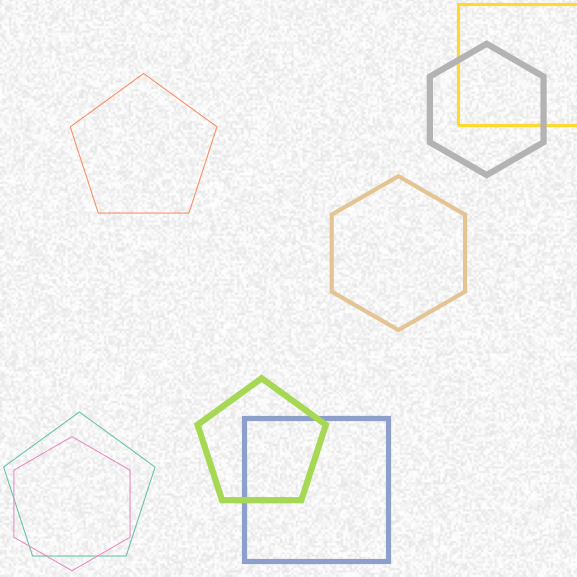[{"shape": "pentagon", "thickness": 0.5, "radius": 0.69, "center": [0.137, 0.148]}, {"shape": "pentagon", "thickness": 0.5, "radius": 0.67, "center": [0.249, 0.738]}, {"shape": "square", "thickness": 2.5, "radius": 0.62, "center": [0.547, 0.152]}, {"shape": "hexagon", "thickness": 0.5, "radius": 0.58, "center": [0.125, 0.127]}, {"shape": "pentagon", "thickness": 3, "radius": 0.58, "center": [0.453, 0.227]}, {"shape": "square", "thickness": 1.5, "radius": 0.53, "center": [0.899, 0.887]}, {"shape": "hexagon", "thickness": 2, "radius": 0.67, "center": [0.69, 0.561]}, {"shape": "hexagon", "thickness": 3, "radius": 0.57, "center": [0.843, 0.81]}]